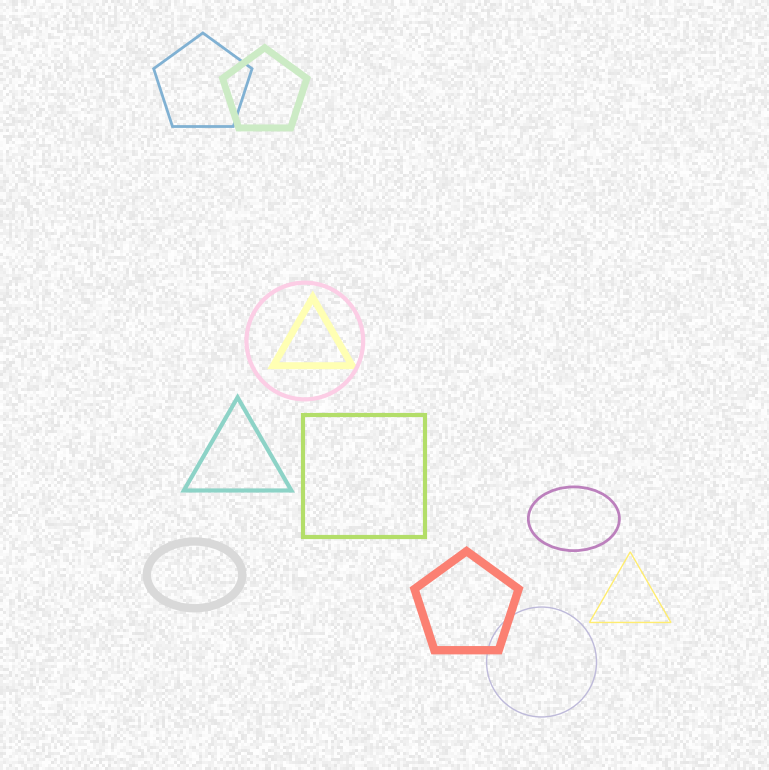[{"shape": "triangle", "thickness": 1.5, "radius": 0.4, "center": [0.309, 0.403]}, {"shape": "triangle", "thickness": 2.5, "radius": 0.3, "center": [0.406, 0.555]}, {"shape": "circle", "thickness": 0.5, "radius": 0.36, "center": [0.703, 0.14]}, {"shape": "pentagon", "thickness": 3, "radius": 0.36, "center": [0.606, 0.213]}, {"shape": "pentagon", "thickness": 1, "radius": 0.34, "center": [0.263, 0.89]}, {"shape": "square", "thickness": 1.5, "radius": 0.4, "center": [0.473, 0.382]}, {"shape": "circle", "thickness": 1.5, "radius": 0.38, "center": [0.396, 0.557]}, {"shape": "oval", "thickness": 3, "radius": 0.31, "center": [0.253, 0.253]}, {"shape": "oval", "thickness": 1, "radius": 0.3, "center": [0.745, 0.326]}, {"shape": "pentagon", "thickness": 2.5, "radius": 0.29, "center": [0.344, 0.88]}, {"shape": "triangle", "thickness": 0.5, "radius": 0.31, "center": [0.818, 0.222]}]